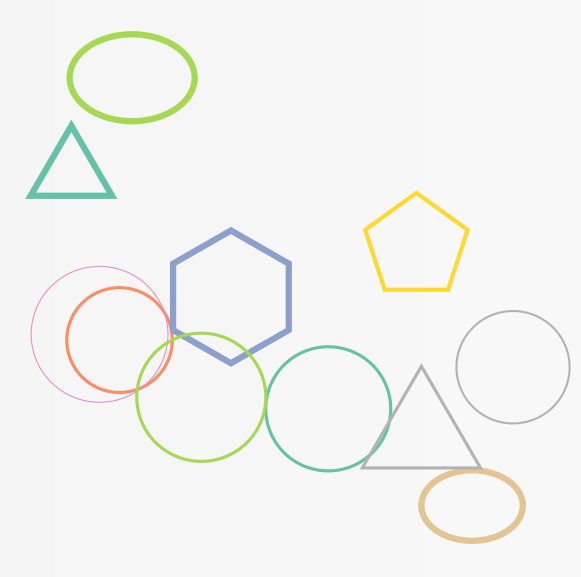[{"shape": "triangle", "thickness": 3, "radius": 0.4, "center": [0.123, 0.701]}, {"shape": "circle", "thickness": 1.5, "radius": 0.54, "center": [0.565, 0.291]}, {"shape": "circle", "thickness": 1.5, "radius": 0.45, "center": [0.206, 0.41]}, {"shape": "hexagon", "thickness": 3, "radius": 0.57, "center": [0.397, 0.485]}, {"shape": "circle", "thickness": 0.5, "radius": 0.59, "center": [0.171, 0.42]}, {"shape": "oval", "thickness": 3, "radius": 0.54, "center": [0.227, 0.865]}, {"shape": "circle", "thickness": 1.5, "radius": 0.56, "center": [0.346, 0.311]}, {"shape": "pentagon", "thickness": 2, "radius": 0.46, "center": [0.716, 0.572]}, {"shape": "oval", "thickness": 3, "radius": 0.44, "center": [0.812, 0.124]}, {"shape": "circle", "thickness": 1, "radius": 0.49, "center": [0.883, 0.363]}, {"shape": "triangle", "thickness": 1.5, "radius": 0.59, "center": [0.725, 0.248]}]